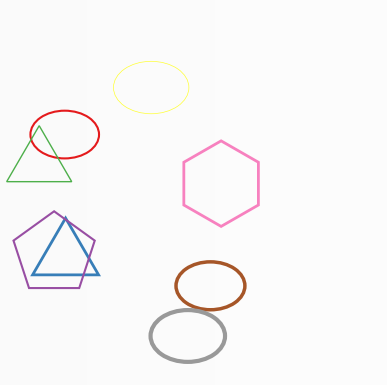[{"shape": "oval", "thickness": 1.5, "radius": 0.44, "center": [0.167, 0.651]}, {"shape": "triangle", "thickness": 2, "radius": 0.49, "center": [0.169, 0.335]}, {"shape": "triangle", "thickness": 1, "radius": 0.48, "center": [0.101, 0.577]}, {"shape": "pentagon", "thickness": 1.5, "radius": 0.55, "center": [0.14, 0.341]}, {"shape": "oval", "thickness": 0.5, "radius": 0.49, "center": [0.39, 0.773]}, {"shape": "oval", "thickness": 2.5, "radius": 0.44, "center": [0.543, 0.258]}, {"shape": "hexagon", "thickness": 2, "radius": 0.56, "center": [0.571, 0.523]}, {"shape": "oval", "thickness": 3, "radius": 0.48, "center": [0.485, 0.127]}]